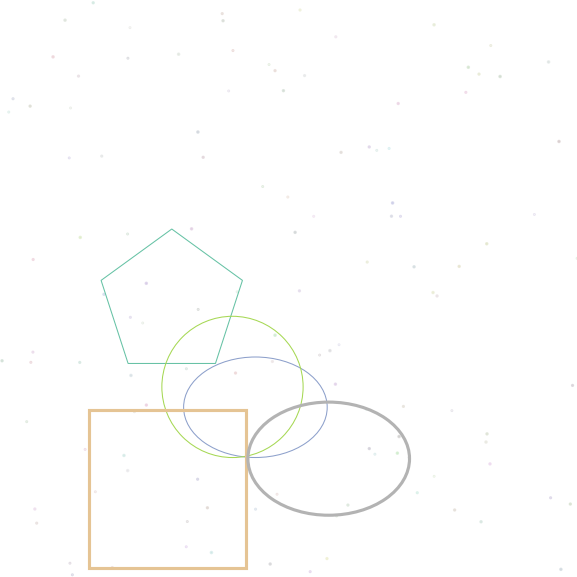[{"shape": "pentagon", "thickness": 0.5, "radius": 0.64, "center": [0.297, 0.474]}, {"shape": "oval", "thickness": 0.5, "radius": 0.62, "center": [0.442, 0.294]}, {"shape": "circle", "thickness": 0.5, "radius": 0.61, "center": [0.403, 0.329]}, {"shape": "square", "thickness": 1.5, "radius": 0.68, "center": [0.29, 0.153]}, {"shape": "oval", "thickness": 1.5, "radius": 0.7, "center": [0.569, 0.205]}]